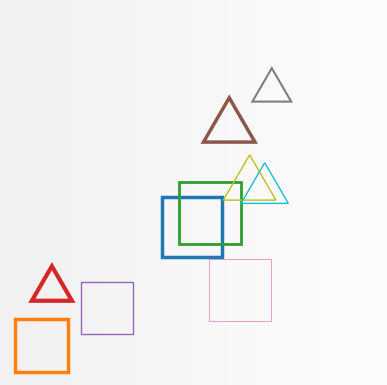[{"shape": "square", "thickness": 2.5, "radius": 0.39, "center": [0.495, 0.411]}, {"shape": "square", "thickness": 2.5, "radius": 0.34, "center": [0.106, 0.103]}, {"shape": "square", "thickness": 2, "radius": 0.4, "center": [0.542, 0.446]}, {"shape": "triangle", "thickness": 3, "radius": 0.3, "center": [0.134, 0.249]}, {"shape": "square", "thickness": 1, "radius": 0.33, "center": [0.276, 0.2]}, {"shape": "triangle", "thickness": 2.5, "radius": 0.38, "center": [0.592, 0.669]}, {"shape": "square", "thickness": 0.5, "radius": 0.4, "center": [0.618, 0.246]}, {"shape": "triangle", "thickness": 1.5, "radius": 0.29, "center": [0.701, 0.765]}, {"shape": "triangle", "thickness": 1, "radius": 0.39, "center": [0.644, 0.519]}, {"shape": "triangle", "thickness": 1, "radius": 0.35, "center": [0.683, 0.507]}]